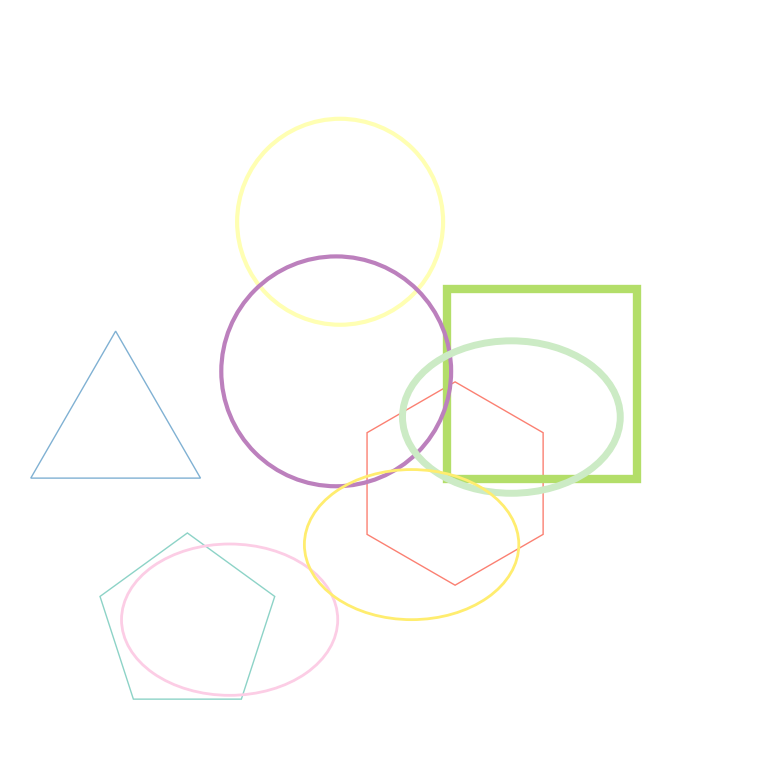[{"shape": "pentagon", "thickness": 0.5, "radius": 0.6, "center": [0.243, 0.189]}, {"shape": "circle", "thickness": 1.5, "radius": 0.67, "center": [0.442, 0.712]}, {"shape": "hexagon", "thickness": 0.5, "radius": 0.66, "center": [0.591, 0.372]}, {"shape": "triangle", "thickness": 0.5, "radius": 0.64, "center": [0.15, 0.443]}, {"shape": "square", "thickness": 3, "radius": 0.62, "center": [0.704, 0.501]}, {"shape": "oval", "thickness": 1, "radius": 0.7, "center": [0.298, 0.195]}, {"shape": "circle", "thickness": 1.5, "radius": 0.75, "center": [0.437, 0.518]}, {"shape": "oval", "thickness": 2.5, "radius": 0.71, "center": [0.664, 0.458]}, {"shape": "oval", "thickness": 1, "radius": 0.7, "center": [0.535, 0.293]}]